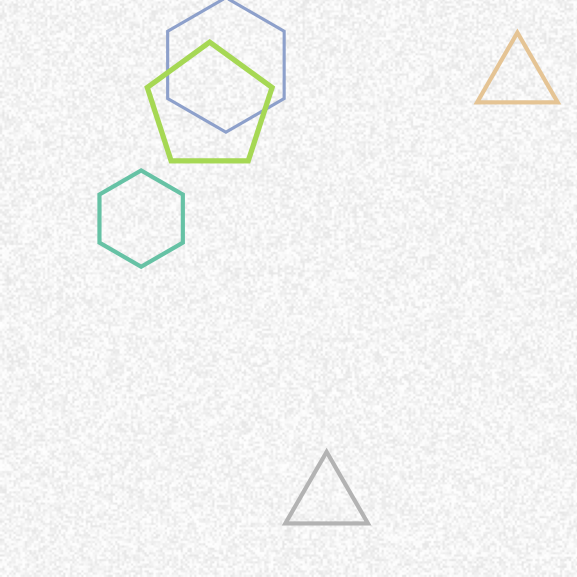[{"shape": "hexagon", "thickness": 2, "radius": 0.42, "center": [0.244, 0.621]}, {"shape": "hexagon", "thickness": 1.5, "radius": 0.58, "center": [0.391, 0.887]}, {"shape": "pentagon", "thickness": 2.5, "radius": 0.57, "center": [0.363, 0.813]}, {"shape": "triangle", "thickness": 2, "radius": 0.4, "center": [0.896, 0.862]}, {"shape": "triangle", "thickness": 2, "radius": 0.41, "center": [0.566, 0.134]}]